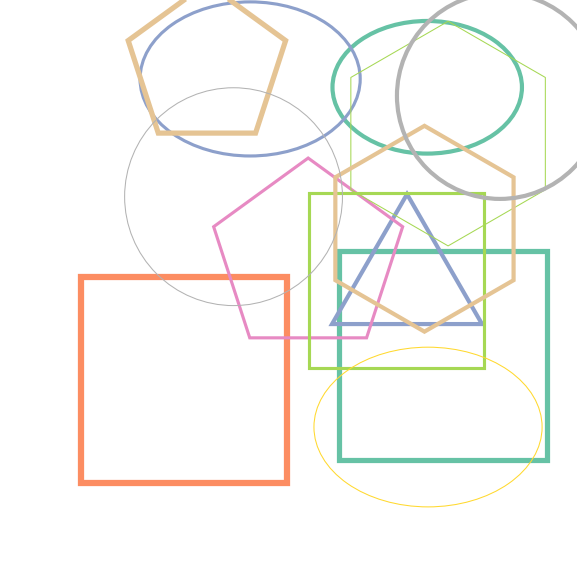[{"shape": "square", "thickness": 2.5, "radius": 0.9, "center": [0.767, 0.384]}, {"shape": "oval", "thickness": 2, "radius": 0.82, "center": [0.74, 0.848]}, {"shape": "square", "thickness": 3, "radius": 0.89, "center": [0.319, 0.341]}, {"shape": "oval", "thickness": 1.5, "radius": 0.95, "center": [0.433, 0.862]}, {"shape": "triangle", "thickness": 2, "radius": 0.75, "center": [0.705, 0.513]}, {"shape": "pentagon", "thickness": 1.5, "radius": 0.86, "center": [0.534, 0.553]}, {"shape": "hexagon", "thickness": 0.5, "radius": 0.97, "center": [0.776, 0.768]}, {"shape": "square", "thickness": 1.5, "radius": 0.76, "center": [0.687, 0.513]}, {"shape": "oval", "thickness": 0.5, "radius": 0.99, "center": [0.741, 0.26]}, {"shape": "pentagon", "thickness": 2.5, "radius": 0.72, "center": [0.358, 0.885]}, {"shape": "hexagon", "thickness": 2, "radius": 0.89, "center": [0.735, 0.603]}, {"shape": "circle", "thickness": 0.5, "radius": 0.94, "center": [0.404, 0.659]}, {"shape": "circle", "thickness": 2, "radius": 0.89, "center": [0.866, 0.833]}]